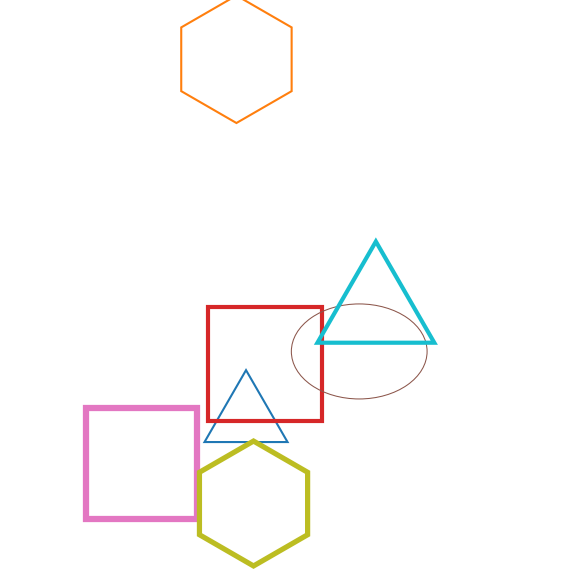[{"shape": "triangle", "thickness": 1, "radius": 0.42, "center": [0.426, 0.275]}, {"shape": "hexagon", "thickness": 1, "radius": 0.55, "center": [0.409, 0.896]}, {"shape": "square", "thickness": 2, "radius": 0.49, "center": [0.459, 0.368]}, {"shape": "oval", "thickness": 0.5, "radius": 0.59, "center": [0.622, 0.391]}, {"shape": "square", "thickness": 3, "radius": 0.48, "center": [0.245, 0.196]}, {"shape": "hexagon", "thickness": 2.5, "radius": 0.54, "center": [0.439, 0.127]}, {"shape": "triangle", "thickness": 2, "radius": 0.58, "center": [0.651, 0.464]}]